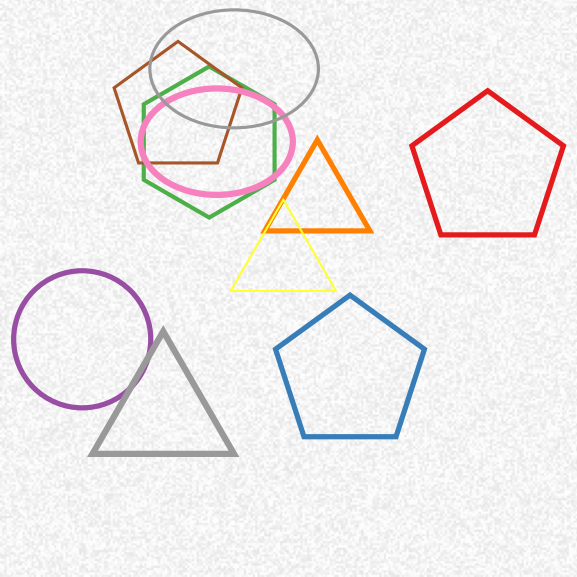[{"shape": "pentagon", "thickness": 2.5, "radius": 0.69, "center": [0.844, 0.704]}, {"shape": "pentagon", "thickness": 2.5, "radius": 0.68, "center": [0.606, 0.353]}, {"shape": "hexagon", "thickness": 2, "radius": 0.65, "center": [0.362, 0.753]}, {"shape": "circle", "thickness": 2.5, "radius": 0.59, "center": [0.142, 0.412]}, {"shape": "triangle", "thickness": 2.5, "radius": 0.53, "center": [0.549, 0.652]}, {"shape": "triangle", "thickness": 1, "radius": 0.53, "center": [0.491, 0.548]}, {"shape": "pentagon", "thickness": 1.5, "radius": 0.58, "center": [0.308, 0.811]}, {"shape": "oval", "thickness": 3, "radius": 0.66, "center": [0.375, 0.754]}, {"shape": "triangle", "thickness": 3, "radius": 0.71, "center": [0.283, 0.284]}, {"shape": "oval", "thickness": 1.5, "radius": 0.73, "center": [0.405, 0.88]}]